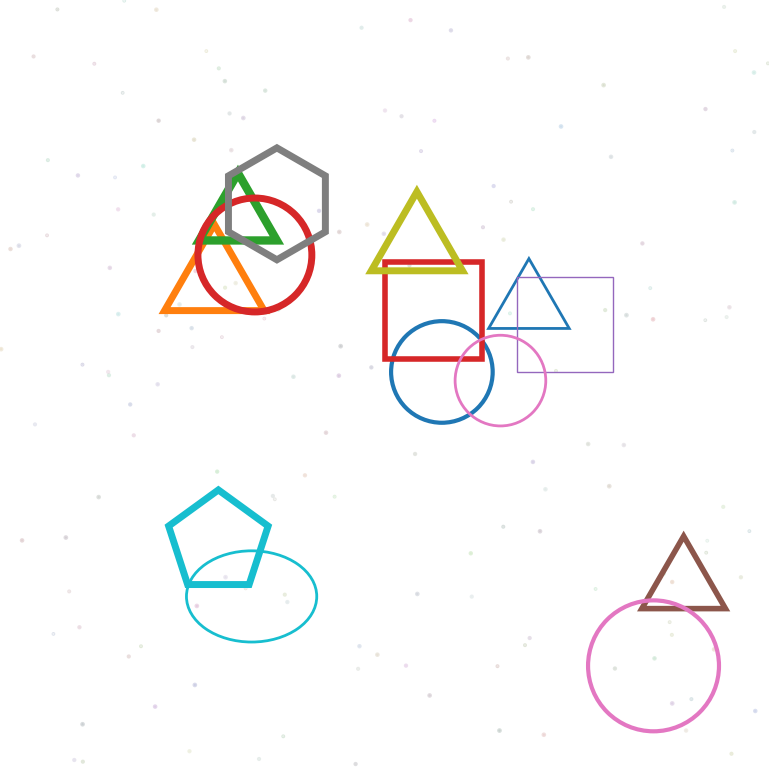[{"shape": "triangle", "thickness": 1, "radius": 0.3, "center": [0.687, 0.604]}, {"shape": "circle", "thickness": 1.5, "radius": 0.33, "center": [0.574, 0.517]}, {"shape": "triangle", "thickness": 2.5, "radius": 0.37, "center": [0.278, 0.634]}, {"shape": "triangle", "thickness": 3, "radius": 0.29, "center": [0.309, 0.717]}, {"shape": "square", "thickness": 2, "radius": 0.32, "center": [0.563, 0.597]}, {"shape": "circle", "thickness": 2.5, "radius": 0.37, "center": [0.331, 0.669]}, {"shape": "square", "thickness": 0.5, "radius": 0.31, "center": [0.733, 0.579]}, {"shape": "triangle", "thickness": 2, "radius": 0.31, "center": [0.888, 0.241]}, {"shape": "circle", "thickness": 1, "radius": 0.29, "center": [0.65, 0.506]}, {"shape": "circle", "thickness": 1.5, "radius": 0.43, "center": [0.849, 0.135]}, {"shape": "hexagon", "thickness": 2.5, "radius": 0.36, "center": [0.36, 0.735]}, {"shape": "triangle", "thickness": 2.5, "radius": 0.34, "center": [0.541, 0.683]}, {"shape": "oval", "thickness": 1, "radius": 0.42, "center": [0.327, 0.225]}, {"shape": "pentagon", "thickness": 2.5, "radius": 0.34, "center": [0.284, 0.296]}]